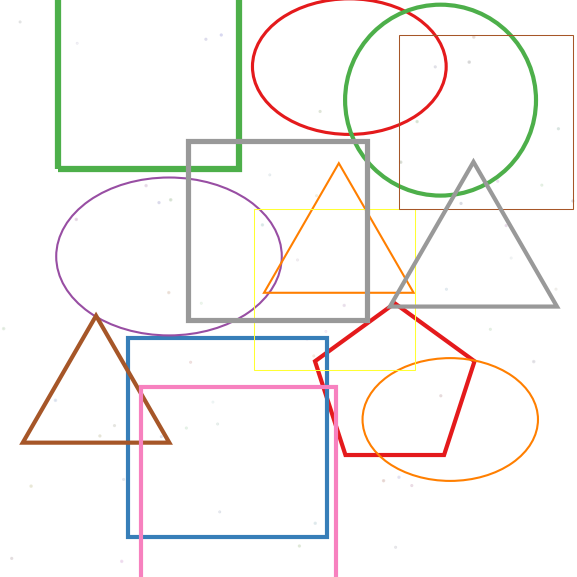[{"shape": "oval", "thickness": 1.5, "radius": 0.84, "center": [0.605, 0.884]}, {"shape": "pentagon", "thickness": 2, "radius": 0.73, "center": [0.684, 0.329]}, {"shape": "square", "thickness": 2, "radius": 0.86, "center": [0.394, 0.242]}, {"shape": "square", "thickness": 3, "radius": 0.78, "center": [0.258, 0.864]}, {"shape": "circle", "thickness": 2, "radius": 0.83, "center": [0.763, 0.826]}, {"shape": "oval", "thickness": 1, "radius": 0.98, "center": [0.293, 0.555]}, {"shape": "triangle", "thickness": 1, "radius": 0.75, "center": [0.587, 0.567]}, {"shape": "oval", "thickness": 1, "radius": 0.76, "center": [0.78, 0.273]}, {"shape": "square", "thickness": 0.5, "radius": 0.7, "center": [0.579, 0.498]}, {"shape": "square", "thickness": 0.5, "radius": 0.76, "center": [0.842, 0.788]}, {"shape": "triangle", "thickness": 2, "radius": 0.73, "center": [0.166, 0.306]}, {"shape": "square", "thickness": 2, "radius": 0.84, "center": [0.414, 0.16]}, {"shape": "square", "thickness": 2.5, "radius": 0.78, "center": [0.481, 0.6]}, {"shape": "triangle", "thickness": 2, "radius": 0.83, "center": [0.82, 0.552]}]